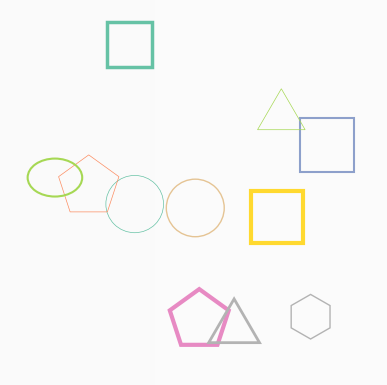[{"shape": "square", "thickness": 2.5, "radius": 0.29, "center": [0.335, 0.884]}, {"shape": "circle", "thickness": 0.5, "radius": 0.37, "center": [0.348, 0.47]}, {"shape": "pentagon", "thickness": 0.5, "radius": 0.41, "center": [0.229, 0.516]}, {"shape": "square", "thickness": 1.5, "radius": 0.35, "center": [0.844, 0.624]}, {"shape": "pentagon", "thickness": 3, "radius": 0.4, "center": [0.514, 0.169]}, {"shape": "oval", "thickness": 1.5, "radius": 0.35, "center": [0.142, 0.539]}, {"shape": "triangle", "thickness": 0.5, "radius": 0.35, "center": [0.726, 0.699]}, {"shape": "square", "thickness": 3, "radius": 0.33, "center": [0.715, 0.437]}, {"shape": "circle", "thickness": 1, "radius": 0.37, "center": [0.504, 0.46]}, {"shape": "triangle", "thickness": 2, "radius": 0.38, "center": [0.604, 0.148]}, {"shape": "hexagon", "thickness": 1, "radius": 0.29, "center": [0.802, 0.177]}]